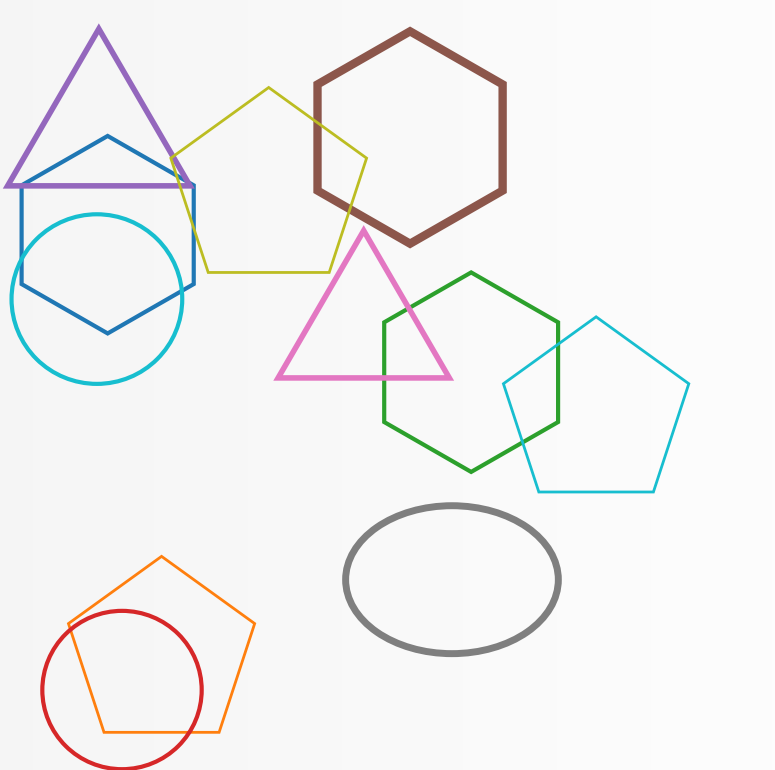[{"shape": "hexagon", "thickness": 1.5, "radius": 0.64, "center": [0.139, 0.695]}, {"shape": "pentagon", "thickness": 1, "radius": 0.63, "center": [0.208, 0.151]}, {"shape": "hexagon", "thickness": 1.5, "radius": 0.65, "center": [0.608, 0.517]}, {"shape": "circle", "thickness": 1.5, "radius": 0.51, "center": [0.157, 0.104]}, {"shape": "triangle", "thickness": 2, "radius": 0.68, "center": [0.128, 0.827]}, {"shape": "hexagon", "thickness": 3, "radius": 0.69, "center": [0.529, 0.821]}, {"shape": "triangle", "thickness": 2, "radius": 0.64, "center": [0.469, 0.573]}, {"shape": "oval", "thickness": 2.5, "radius": 0.69, "center": [0.583, 0.247]}, {"shape": "pentagon", "thickness": 1, "radius": 0.66, "center": [0.347, 0.754]}, {"shape": "pentagon", "thickness": 1, "radius": 0.63, "center": [0.769, 0.463]}, {"shape": "circle", "thickness": 1.5, "radius": 0.55, "center": [0.125, 0.612]}]